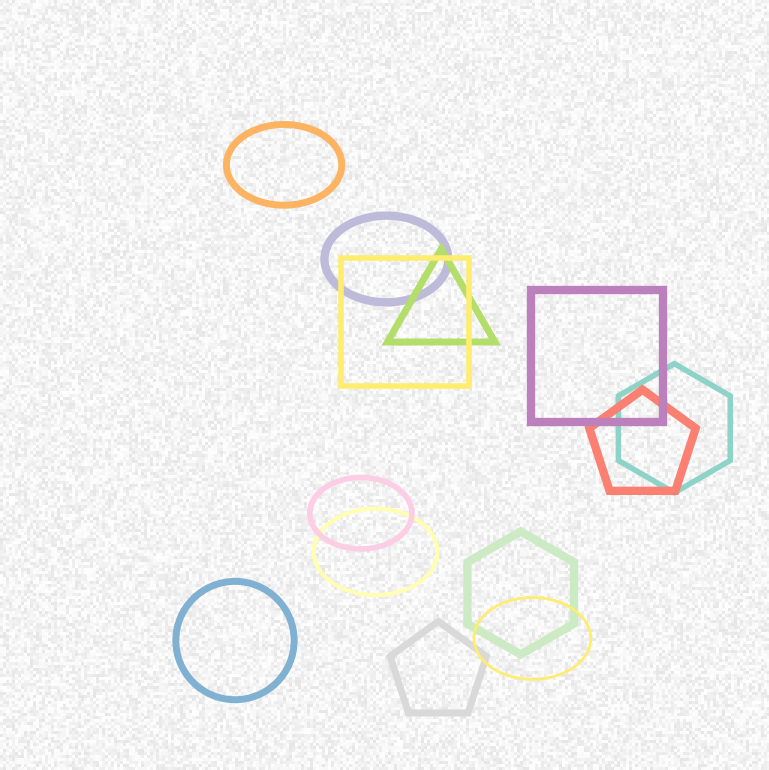[{"shape": "hexagon", "thickness": 2, "radius": 0.42, "center": [0.876, 0.444]}, {"shape": "oval", "thickness": 1.5, "radius": 0.4, "center": [0.488, 0.283]}, {"shape": "oval", "thickness": 3, "radius": 0.4, "center": [0.502, 0.664]}, {"shape": "pentagon", "thickness": 3, "radius": 0.36, "center": [0.834, 0.421]}, {"shape": "circle", "thickness": 2.5, "radius": 0.38, "center": [0.305, 0.168]}, {"shape": "oval", "thickness": 2.5, "radius": 0.37, "center": [0.369, 0.786]}, {"shape": "triangle", "thickness": 2.5, "radius": 0.4, "center": [0.573, 0.596]}, {"shape": "oval", "thickness": 2, "radius": 0.33, "center": [0.469, 0.334]}, {"shape": "pentagon", "thickness": 2.5, "radius": 0.33, "center": [0.569, 0.127]}, {"shape": "square", "thickness": 3, "radius": 0.43, "center": [0.775, 0.538]}, {"shape": "hexagon", "thickness": 3, "radius": 0.4, "center": [0.676, 0.23]}, {"shape": "square", "thickness": 2, "radius": 0.42, "center": [0.526, 0.582]}, {"shape": "oval", "thickness": 1, "radius": 0.38, "center": [0.691, 0.171]}]